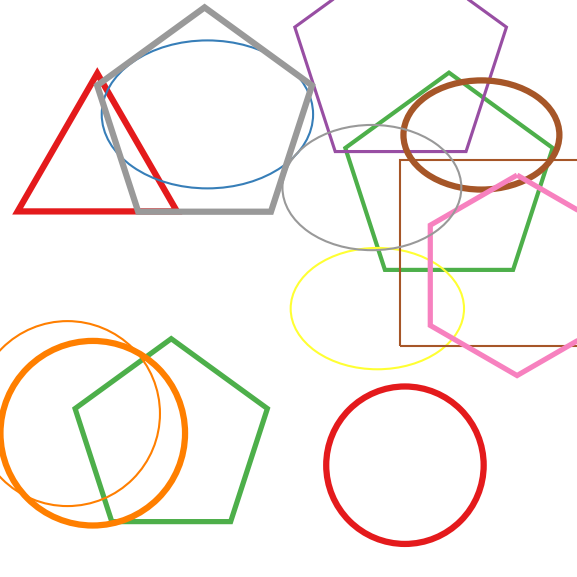[{"shape": "triangle", "thickness": 3, "radius": 0.8, "center": [0.168, 0.713]}, {"shape": "circle", "thickness": 3, "radius": 0.68, "center": [0.701, 0.194]}, {"shape": "oval", "thickness": 1, "radius": 0.92, "center": [0.359, 0.801]}, {"shape": "pentagon", "thickness": 2, "radius": 0.94, "center": [0.777, 0.685]}, {"shape": "pentagon", "thickness": 2.5, "radius": 0.88, "center": [0.297, 0.238]}, {"shape": "pentagon", "thickness": 1.5, "radius": 0.96, "center": [0.694, 0.893]}, {"shape": "circle", "thickness": 3, "radius": 0.8, "center": [0.161, 0.249]}, {"shape": "circle", "thickness": 1, "radius": 0.8, "center": [0.117, 0.283]}, {"shape": "oval", "thickness": 1, "radius": 0.75, "center": [0.653, 0.465]}, {"shape": "oval", "thickness": 3, "radius": 0.68, "center": [0.834, 0.765]}, {"shape": "square", "thickness": 1, "radius": 0.81, "center": [0.854, 0.561]}, {"shape": "hexagon", "thickness": 2.5, "radius": 0.87, "center": [0.895, 0.522]}, {"shape": "pentagon", "thickness": 3, "radius": 0.98, "center": [0.354, 0.791]}, {"shape": "oval", "thickness": 1, "radius": 0.77, "center": [0.644, 0.674]}]